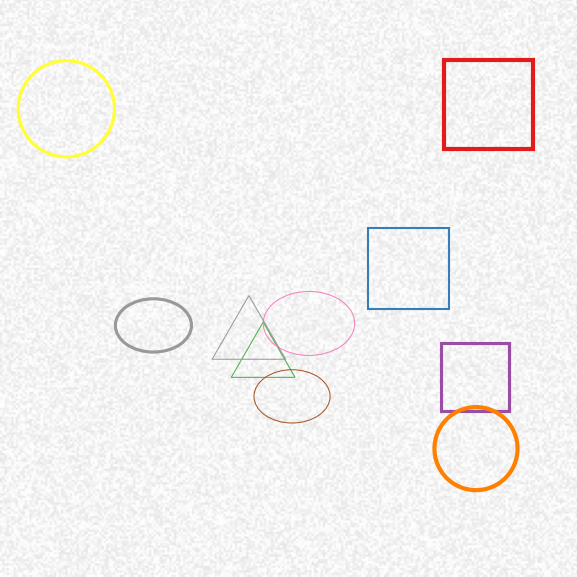[{"shape": "square", "thickness": 2, "radius": 0.39, "center": [0.847, 0.818]}, {"shape": "square", "thickness": 1, "radius": 0.35, "center": [0.708, 0.534]}, {"shape": "triangle", "thickness": 0.5, "radius": 0.32, "center": [0.456, 0.378]}, {"shape": "square", "thickness": 1.5, "radius": 0.29, "center": [0.822, 0.346]}, {"shape": "circle", "thickness": 2, "radius": 0.36, "center": [0.824, 0.222]}, {"shape": "circle", "thickness": 1.5, "radius": 0.42, "center": [0.115, 0.811]}, {"shape": "oval", "thickness": 0.5, "radius": 0.33, "center": [0.506, 0.313]}, {"shape": "oval", "thickness": 0.5, "radius": 0.4, "center": [0.535, 0.439]}, {"shape": "triangle", "thickness": 0.5, "radius": 0.37, "center": [0.431, 0.414]}, {"shape": "oval", "thickness": 1.5, "radius": 0.33, "center": [0.266, 0.436]}]